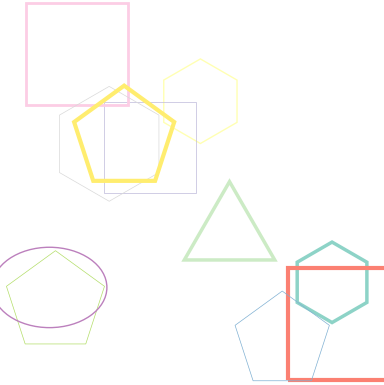[{"shape": "hexagon", "thickness": 2.5, "radius": 0.52, "center": [0.862, 0.267]}, {"shape": "hexagon", "thickness": 1, "radius": 0.55, "center": [0.52, 0.737]}, {"shape": "square", "thickness": 0.5, "radius": 0.59, "center": [0.389, 0.617]}, {"shape": "square", "thickness": 3, "radius": 0.72, "center": [0.893, 0.159]}, {"shape": "pentagon", "thickness": 0.5, "radius": 0.64, "center": [0.733, 0.115]}, {"shape": "pentagon", "thickness": 0.5, "radius": 0.67, "center": [0.144, 0.215]}, {"shape": "square", "thickness": 2, "radius": 0.66, "center": [0.201, 0.859]}, {"shape": "hexagon", "thickness": 0.5, "radius": 0.75, "center": [0.284, 0.626]}, {"shape": "oval", "thickness": 1, "radius": 0.75, "center": [0.129, 0.253]}, {"shape": "triangle", "thickness": 2.5, "radius": 0.68, "center": [0.596, 0.393]}, {"shape": "pentagon", "thickness": 3, "radius": 0.68, "center": [0.322, 0.641]}]